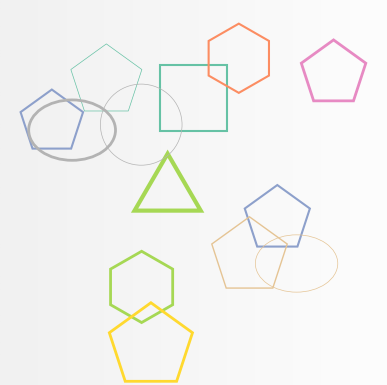[{"shape": "square", "thickness": 1.5, "radius": 0.43, "center": [0.499, 0.745]}, {"shape": "pentagon", "thickness": 0.5, "radius": 0.48, "center": [0.274, 0.79]}, {"shape": "hexagon", "thickness": 1.5, "radius": 0.45, "center": [0.616, 0.849]}, {"shape": "pentagon", "thickness": 1.5, "radius": 0.42, "center": [0.134, 0.683]}, {"shape": "pentagon", "thickness": 1.5, "radius": 0.44, "center": [0.716, 0.431]}, {"shape": "pentagon", "thickness": 2, "radius": 0.44, "center": [0.861, 0.809]}, {"shape": "triangle", "thickness": 3, "radius": 0.49, "center": [0.433, 0.502]}, {"shape": "hexagon", "thickness": 2, "radius": 0.46, "center": [0.365, 0.255]}, {"shape": "pentagon", "thickness": 2, "radius": 0.56, "center": [0.389, 0.101]}, {"shape": "oval", "thickness": 0.5, "radius": 0.53, "center": [0.765, 0.316]}, {"shape": "pentagon", "thickness": 1, "radius": 0.51, "center": [0.644, 0.335]}, {"shape": "oval", "thickness": 2, "radius": 0.56, "center": [0.186, 0.662]}, {"shape": "circle", "thickness": 0.5, "radius": 0.53, "center": [0.364, 0.676]}]